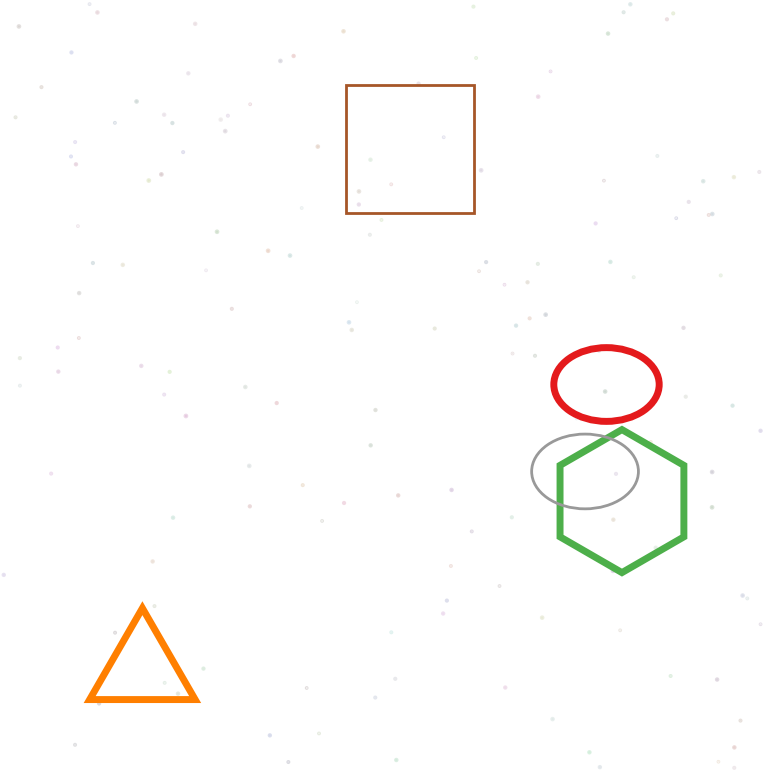[{"shape": "oval", "thickness": 2.5, "radius": 0.34, "center": [0.788, 0.501]}, {"shape": "hexagon", "thickness": 2.5, "radius": 0.46, "center": [0.808, 0.349]}, {"shape": "triangle", "thickness": 2.5, "radius": 0.4, "center": [0.185, 0.131]}, {"shape": "square", "thickness": 1, "radius": 0.42, "center": [0.532, 0.806]}, {"shape": "oval", "thickness": 1, "radius": 0.35, "center": [0.76, 0.388]}]